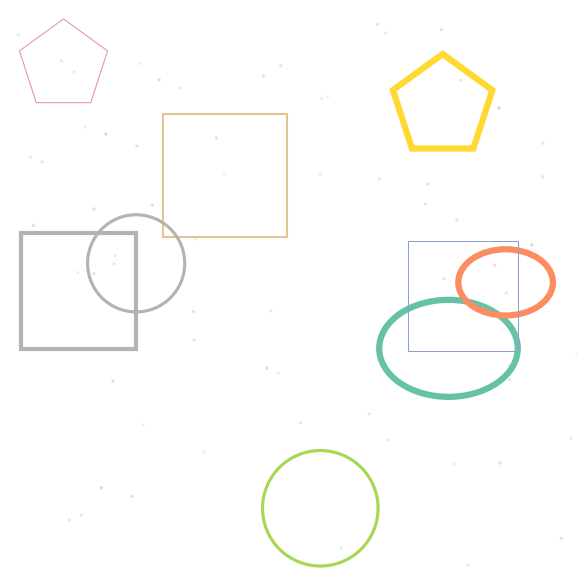[{"shape": "oval", "thickness": 3, "radius": 0.6, "center": [0.777, 0.396]}, {"shape": "oval", "thickness": 3, "radius": 0.41, "center": [0.876, 0.51]}, {"shape": "square", "thickness": 0.5, "radius": 0.48, "center": [0.802, 0.487]}, {"shape": "pentagon", "thickness": 0.5, "radius": 0.4, "center": [0.11, 0.886]}, {"shape": "circle", "thickness": 1.5, "radius": 0.5, "center": [0.555, 0.119]}, {"shape": "pentagon", "thickness": 3, "radius": 0.45, "center": [0.766, 0.815]}, {"shape": "square", "thickness": 1, "radius": 0.53, "center": [0.389, 0.695]}, {"shape": "square", "thickness": 2, "radius": 0.5, "center": [0.136, 0.496]}, {"shape": "circle", "thickness": 1.5, "radius": 0.42, "center": [0.236, 0.543]}]